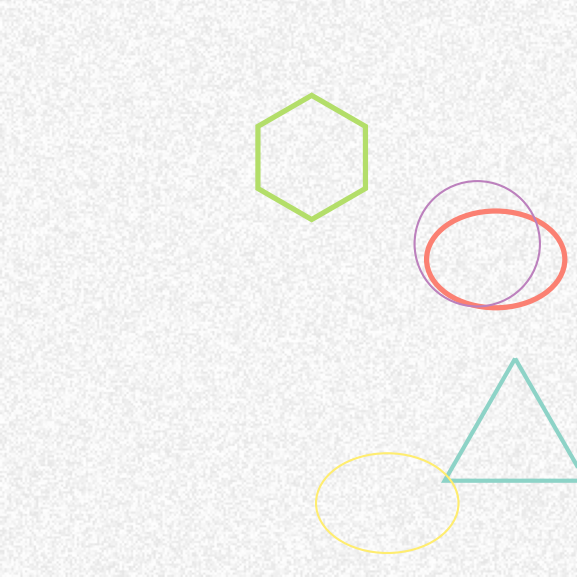[{"shape": "triangle", "thickness": 2, "radius": 0.71, "center": [0.892, 0.237]}, {"shape": "oval", "thickness": 2.5, "radius": 0.6, "center": [0.858, 0.55]}, {"shape": "hexagon", "thickness": 2.5, "radius": 0.54, "center": [0.54, 0.727]}, {"shape": "circle", "thickness": 1, "radius": 0.54, "center": [0.826, 0.577]}, {"shape": "oval", "thickness": 1, "radius": 0.62, "center": [0.671, 0.128]}]